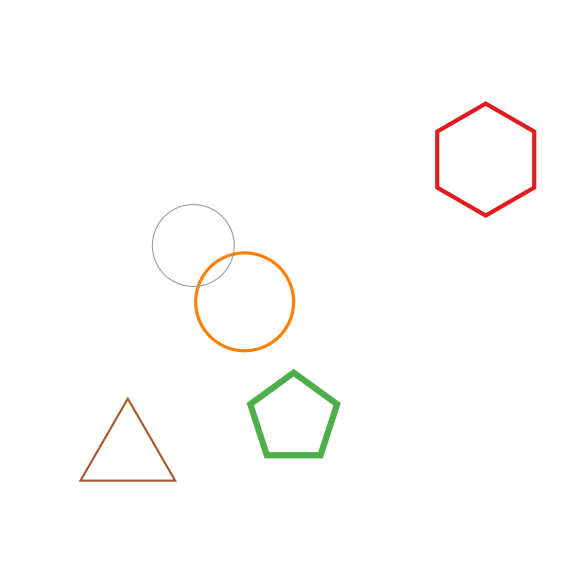[{"shape": "hexagon", "thickness": 2, "radius": 0.48, "center": [0.841, 0.723]}, {"shape": "pentagon", "thickness": 3, "radius": 0.4, "center": [0.509, 0.275]}, {"shape": "circle", "thickness": 1.5, "radius": 0.42, "center": [0.424, 0.476]}, {"shape": "triangle", "thickness": 1, "radius": 0.47, "center": [0.221, 0.214]}, {"shape": "circle", "thickness": 0.5, "radius": 0.35, "center": [0.335, 0.574]}]